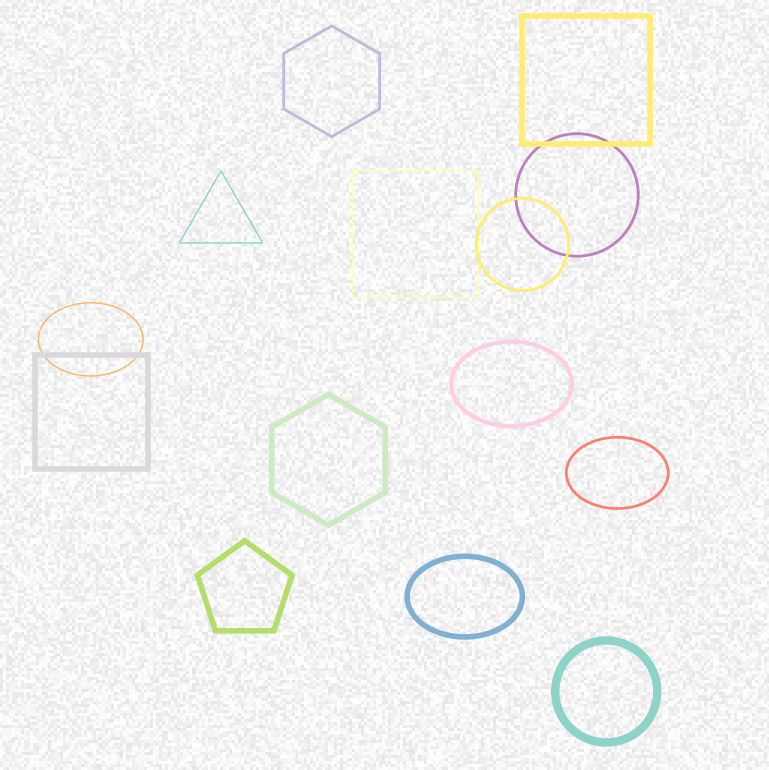[{"shape": "circle", "thickness": 3, "radius": 0.33, "center": [0.787, 0.102]}, {"shape": "triangle", "thickness": 0.5, "radius": 0.31, "center": [0.287, 0.716]}, {"shape": "square", "thickness": 0.5, "radius": 0.41, "center": [0.539, 0.697]}, {"shape": "hexagon", "thickness": 1, "radius": 0.36, "center": [0.431, 0.894]}, {"shape": "oval", "thickness": 1, "radius": 0.33, "center": [0.802, 0.386]}, {"shape": "oval", "thickness": 2, "radius": 0.37, "center": [0.604, 0.225]}, {"shape": "oval", "thickness": 0.5, "radius": 0.34, "center": [0.118, 0.559]}, {"shape": "pentagon", "thickness": 2, "radius": 0.32, "center": [0.318, 0.233]}, {"shape": "oval", "thickness": 1.5, "radius": 0.39, "center": [0.664, 0.501]}, {"shape": "square", "thickness": 2, "radius": 0.37, "center": [0.119, 0.465]}, {"shape": "circle", "thickness": 1, "radius": 0.4, "center": [0.749, 0.747]}, {"shape": "hexagon", "thickness": 2, "radius": 0.43, "center": [0.427, 0.403]}, {"shape": "circle", "thickness": 1, "radius": 0.3, "center": [0.679, 0.683]}, {"shape": "square", "thickness": 2, "radius": 0.42, "center": [0.761, 0.896]}]